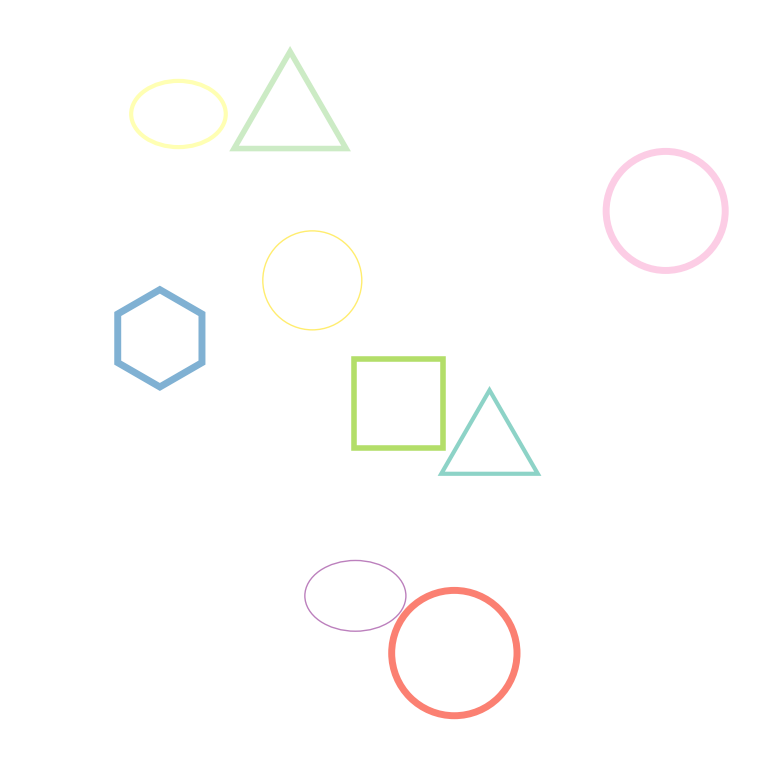[{"shape": "triangle", "thickness": 1.5, "radius": 0.36, "center": [0.636, 0.421]}, {"shape": "oval", "thickness": 1.5, "radius": 0.31, "center": [0.232, 0.852]}, {"shape": "circle", "thickness": 2.5, "radius": 0.41, "center": [0.59, 0.152]}, {"shape": "hexagon", "thickness": 2.5, "radius": 0.32, "center": [0.208, 0.561]}, {"shape": "square", "thickness": 2, "radius": 0.29, "center": [0.517, 0.476]}, {"shape": "circle", "thickness": 2.5, "radius": 0.39, "center": [0.865, 0.726]}, {"shape": "oval", "thickness": 0.5, "radius": 0.33, "center": [0.462, 0.226]}, {"shape": "triangle", "thickness": 2, "radius": 0.42, "center": [0.377, 0.849]}, {"shape": "circle", "thickness": 0.5, "radius": 0.32, "center": [0.406, 0.636]}]